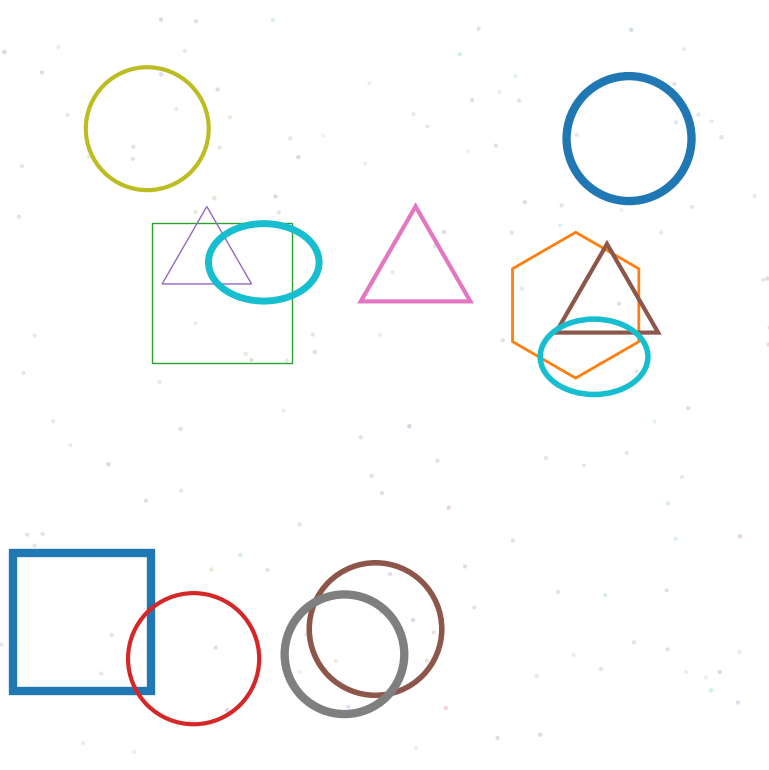[{"shape": "square", "thickness": 3, "radius": 0.45, "center": [0.107, 0.193]}, {"shape": "circle", "thickness": 3, "radius": 0.41, "center": [0.817, 0.82]}, {"shape": "hexagon", "thickness": 1, "radius": 0.47, "center": [0.748, 0.604]}, {"shape": "square", "thickness": 0.5, "radius": 0.45, "center": [0.289, 0.619]}, {"shape": "circle", "thickness": 1.5, "radius": 0.43, "center": [0.251, 0.145]}, {"shape": "triangle", "thickness": 0.5, "radius": 0.34, "center": [0.269, 0.665]}, {"shape": "triangle", "thickness": 1.5, "radius": 0.38, "center": [0.788, 0.606]}, {"shape": "circle", "thickness": 2, "radius": 0.43, "center": [0.488, 0.183]}, {"shape": "triangle", "thickness": 1.5, "radius": 0.41, "center": [0.54, 0.65]}, {"shape": "circle", "thickness": 3, "radius": 0.39, "center": [0.447, 0.15]}, {"shape": "circle", "thickness": 1.5, "radius": 0.4, "center": [0.191, 0.833]}, {"shape": "oval", "thickness": 2, "radius": 0.35, "center": [0.772, 0.537]}, {"shape": "oval", "thickness": 2.5, "radius": 0.36, "center": [0.343, 0.659]}]